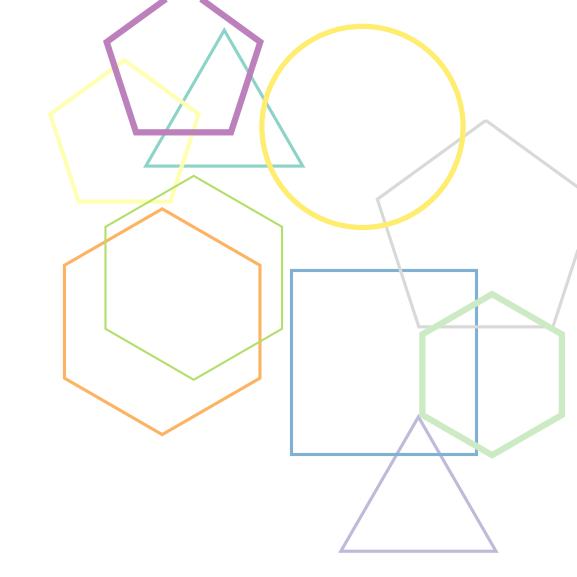[{"shape": "triangle", "thickness": 1.5, "radius": 0.78, "center": [0.388, 0.79]}, {"shape": "pentagon", "thickness": 2, "radius": 0.68, "center": [0.215, 0.76]}, {"shape": "triangle", "thickness": 1.5, "radius": 0.78, "center": [0.725, 0.122]}, {"shape": "square", "thickness": 1.5, "radius": 0.8, "center": [0.664, 0.372]}, {"shape": "hexagon", "thickness": 1.5, "radius": 0.98, "center": [0.281, 0.442]}, {"shape": "hexagon", "thickness": 1, "radius": 0.88, "center": [0.336, 0.518]}, {"shape": "pentagon", "thickness": 1.5, "radius": 0.99, "center": [0.841, 0.593]}, {"shape": "pentagon", "thickness": 3, "radius": 0.7, "center": [0.318, 0.883]}, {"shape": "hexagon", "thickness": 3, "radius": 0.7, "center": [0.852, 0.35]}, {"shape": "circle", "thickness": 2.5, "radius": 0.87, "center": [0.628, 0.779]}]